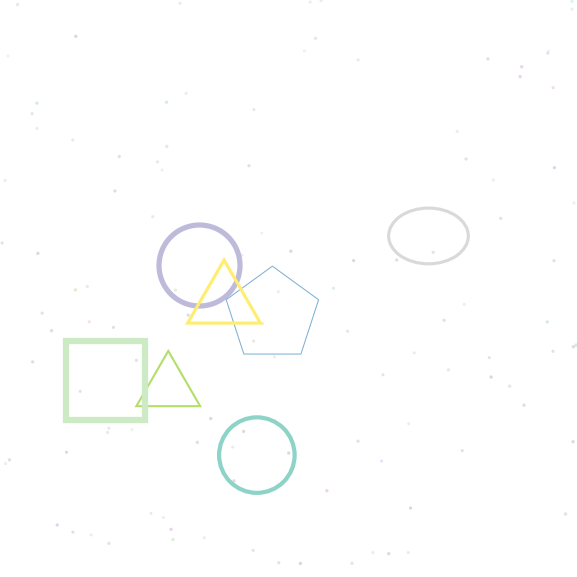[{"shape": "circle", "thickness": 2, "radius": 0.33, "center": [0.445, 0.211]}, {"shape": "circle", "thickness": 2.5, "radius": 0.35, "center": [0.345, 0.539]}, {"shape": "pentagon", "thickness": 0.5, "radius": 0.42, "center": [0.472, 0.454]}, {"shape": "triangle", "thickness": 1, "radius": 0.32, "center": [0.291, 0.328]}, {"shape": "oval", "thickness": 1.5, "radius": 0.34, "center": [0.742, 0.591]}, {"shape": "square", "thickness": 3, "radius": 0.34, "center": [0.183, 0.34]}, {"shape": "triangle", "thickness": 1.5, "radius": 0.36, "center": [0.388, 0.476]}]